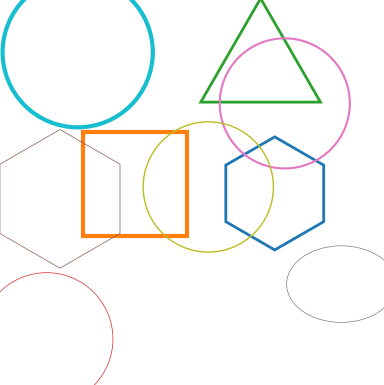[{"shape": "hexagon", "thickness": 2, "radius": 0.73, "center": [0.714, 0.498]}, {"shape": "square", "thickness": 3, "radius": 0.67, "center": [0.352, 0.523]}, {"shape": "triangle", "thickness": 2, "radius": 0.9, "center": [0.677, 0.824]}, {"shape": "circle", "thickness": 0.5, "radius": 0.86, "center": [0.121, 0.12]}, {"shape": "hexagon", "thickness": 0.5, "radius": 0.9, "center": [0.156, 0.484]}, {"shape": "circle", "thickness": 1.5, "radius": 0.85, "center": [0.74, 0.731]}, {"shape": "oval", "thickness": 0.5, "radius": 0.71, "center": [0.887, 0.262]}, {"shape": "circle", "thickness": 1, "radius": 0.85, "center": [0.541, 0.514]}, {"shape": "circle", "thickness": 3, "radius": 0.98, "center": [0.202, 0.864]}]